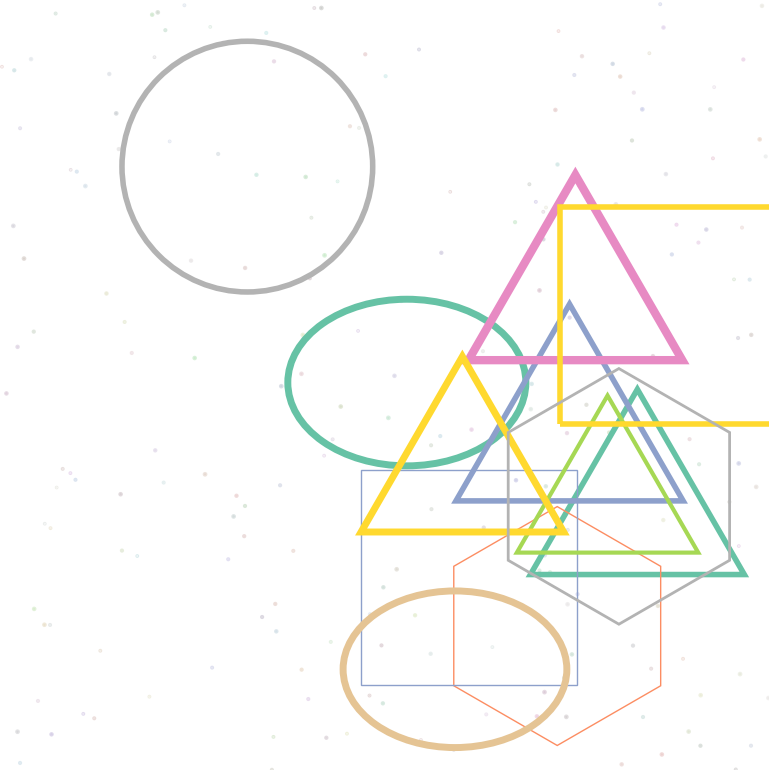[{"shape": "triangle", "thickness": 2, "radius": 0.8, "center": [0.828, 0.334]}, {"shape": "oval", "thickness": 2.5, "radius": 0.77, "center": [0.528, 0.503]}, {"shape": "hexagon", "thickness": 0.5, "radius": 0.78, "center": [0.724, 0.187]}, {"shape": "square", "thickness": 0.5, "radius": 0.7, "center": [0.609, 0.25]}, {"shape": "triangle", "thickness": 2, "radius": 0.85, "center": [0.74, 0.435]}, {"shape": "triangle", "thickness": 3, "radius": 0.8, "center": [0.747, 0.612]}, {"shape": "triangle", "thickness": 1.5, "radius": 0.68, "center": [0.789, 0.35]}, {"shape": "triangle", "thickness": 2.5, "radius": 0.76, "center": [0.6, 0.385]}, {"shape": "square", "thickness": 2, "radius": 0.7, "center": [0.868, 0.59]}, {"shape": "oval", "thickness": 2.5, "radius": 0.73, "center": [0.591, 0.131]}, {"shape": "hexagon", "thickness": 1, "radius": 0.83, "center": [0.804, 0.355]}, {"shape": "circle", "thickness": 2, "radius": 0.81, "center": [0.321, 0.784]}]